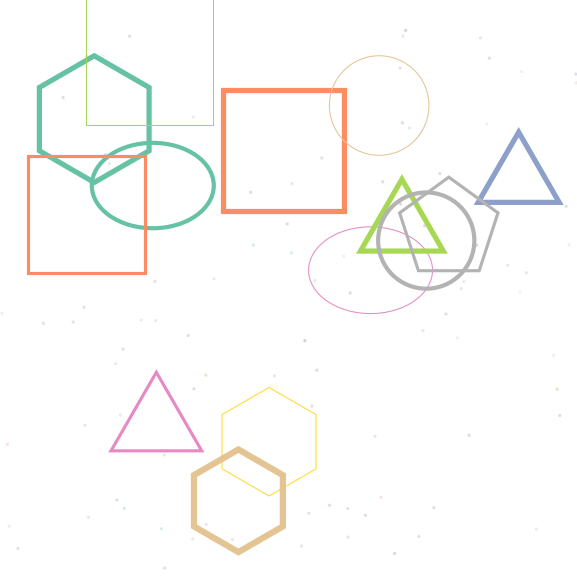[{"shape": "hexagon", "thickness": 2.5, "radius": 0.55, "center": [0.163, 0.793]}, {"shape": "oval", "thickness": 2, "radius": 0.53, "center": [0.265, 0.678]}, {"shape": "square", "thickness": 1.5, "radius": 0.51, "center": [0.15, 0.628]}, {"shape": "square", "thickness": 2.5, "radius": 0.52, "center": [0.491, 0.739]}, {"shape": "triangle", "thickness": 2.5, "radius": 0.41, "center": [0.898, 0.689]}, {"shape": "triangle", "thickness": 1.5, "radius": 0.45, "center": [0.271, 0.264]}, {"shape": "oval", "thickness": 0.5, "radius": 0.54, "center": [0.642, 0.531]}, {"shape": "triangle", "thickness": 2.5, "radius": 0.41, "center": [0.696, 0.606]}, {"shape": "square", "thickness": 0.5, "radius": 0.55, "center": [0.258, 0.893]}, {"shape": "hexagon", "thickness": 0.5, "radius": 0.47, "center": [0.466, 0.234]}, {"shape": "circle", "thickness": 0.5, "radius": 0.43, "center": [0.657, 0.816]}, {"shape": "hexagon", "thickness": 3, "radius": 0.44, "center": [0.413, 0.132]}, {"shape": "circle", "thickness": 2, "radius": 0.42, "center": [0.738, 0.583]}, {"shape": "pentagon", "thickness": 1.5, "radius": 0.45, "center": [0.777, 0.603]}]